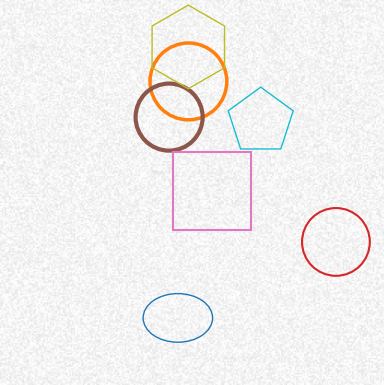[{"shape": "oval", "thickness": 1, "radius": 0.45, "center": [0.462, 0.174]}, {"shape": "circle", "thickness": 2.5, "radius": 0.5, "center": [0.489, 0.789]}, {"shape": "circle", "thickness": 1.5, "radius": 0.44, "center": [0.873, 0.372]}, {"shape": "circle", "thickness": 3, "radius": 0.44, "center": [0.439, 0.696]}, {"shape": "square", "thickness": 1.5, "radius": 0.51, "center": [0.551, 0.505]}, {"shape": "hexagon", "thickness": 1, "radius": 0.54, "center": [0.489, 0.878]}, {"shape": "pentagon", "thickness": 1, "radius": 0.44, "center": [0.677, 0.685]}]